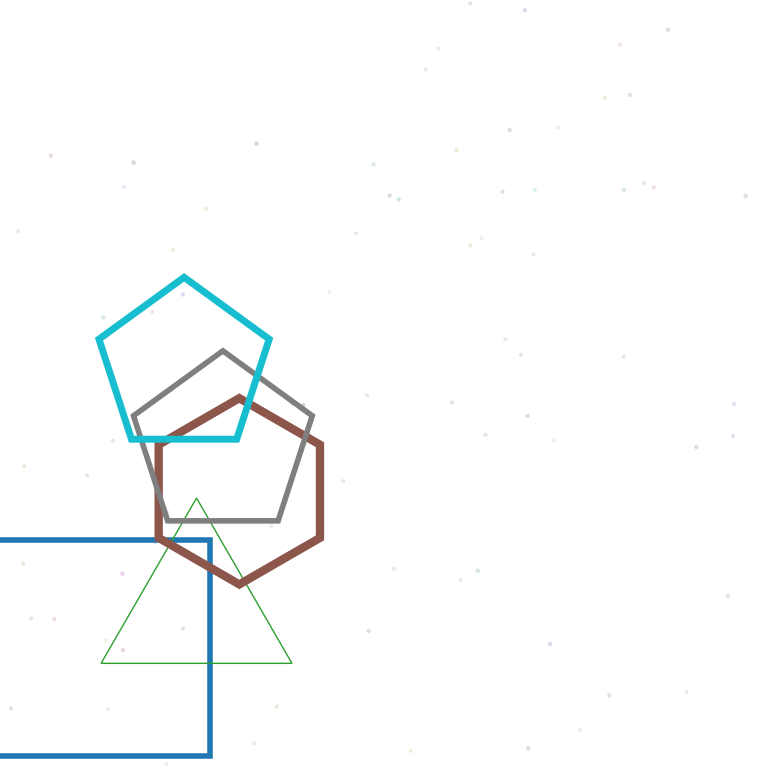[{"shape": "square", "thickness": 2, "radius": 0.7, "center": [0.133, 0.158]}, {"shape": "triangle", "thickness": 0.5, "radius": 0.72, "center": [0.255, 0.21]}, {"shape": "hexagon", "thickness": 3, "radius": 0.6, "center": [0.311, 0.362]}, {"shape": "pentagon", "thickness": 2, "radius": 0.61, "center": [0.289, 0.422]}, {"shape": "pentagon", "thickness": 2.5, "radius": 0.58, "center": [0.239, 0.524]}]